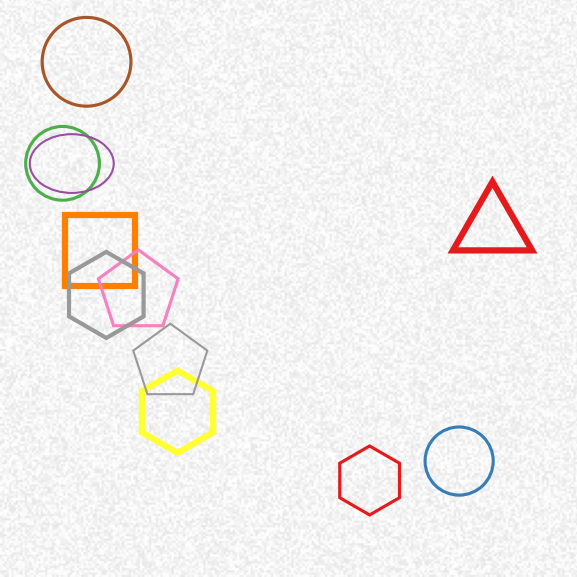[{"shape": "hexagon", "thickness": 1.5, "radius": 0.3, "center": [0.64, 0.167]}, {"shape": "triangle", "thickness": 3, "radius": 0.4, "center": [0.853, 0.605]}, {"shape": "circle", "thickness": 1.5, "radius": 0.29, "center": [0.795, 0.201]}, {"shape": "circle", "thickness": 1.5, "radius": 0.32, "center": [0.108, 0.716]}, {"shape": "oval", "thickness": 1, "radius": 0.36, "center": [0.124, 0.716]}, {"shape": "square", "thickness": 3, "radius": 0.31, "center": [0.173, 0.566]}, {"shape": "hexagon", "thickness": 3, "radius": 0.36, "center": [0.307, 0.286]}, {"shape": "circle", "thickness": 1.5, "radius": 0.38, "center": [0.15, 0.892]}, {"shape": "pentagon", "thickness": 1.5, "radius": 0.36, "center": [0.239, 0.494]}, {"shape": "hexagon", "thickness": 2, "radius": 0.37, "center": [0.184, 0.488]}, {"shape": "pentagon", "thickness": 1, "radius": 0.34, "center": [0.295, 0.371]}]